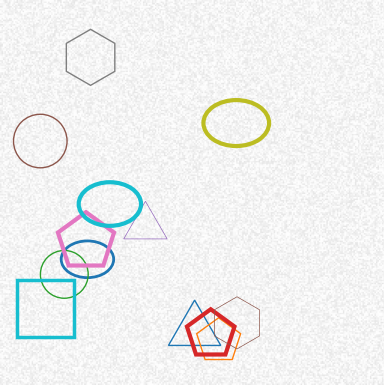[{"shape": "triangle", "thickness": 1, "radius": 0.39, "center": [0.505, 0.142]}, {"shape": "oval", "thickness": 2, "radius": 0.34, "center": [0.227, 0.327]}, {"shape": "pentagon", "thickness": 1, "radius": 0.3, "center": [0.568, 0.115]}, {"shape": "circle", "thickness": 1, "radius": 0.31, "center": [0.167, 0.287]}, {"shape": "pentagon", "thickness": 3, "radius": 0.32, "center": [0.547, 0.132]}, {"shape": "triangle", "thickness": 0.5, "radius": 0.33, "center": [0.378, 0.412]}, {"shape": "hexagon", "thickness": 0.5, "radius": 0.34, "center": [0.616, 0.161]}, {"shape": "circle", "thickness": 1, "radius": 0.35, "center": [0.105, 0.634]}, {"shape": "pentagon", "thickness": 3, "radius": 0.38, "center": [0.223, 0.372]}, {"shape": "hexagon", "thickness": 1, "radius": 0.36, "center": [0.235, 0.851]}, {"shape": "oval", "thickness": 3, "radius": 0.43, "center": [0.614, 0.68]}, {"shape": "oval", "thickness": 3, "radius": 0.4, "center": [0.285, 0.47]}, {"shape": "square", "thickness": 2.5, "radius": 0.37, "center": [0.119, 0.198]}]